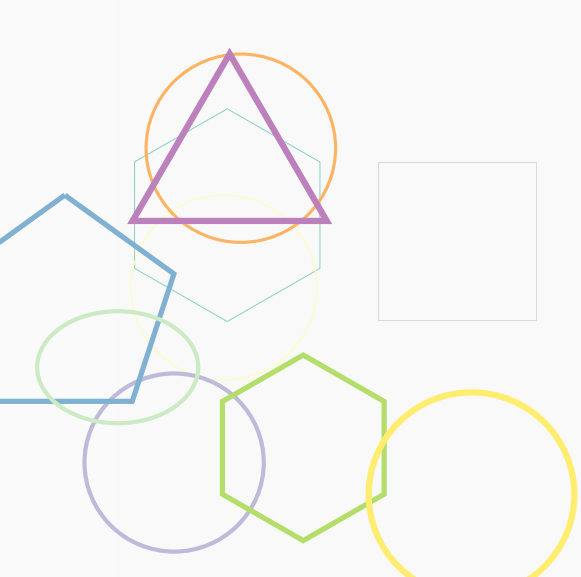[{"shape": "hexagon", "thickness": 0.5, "radius": 0.92, "center": [0.391, 0.627]}, {"shape": "circle", "thickness": 0.5, "radius": 0.8, "center": [0.385, 0.501]}, {"shape": "circle", "thickness": 2, "radius": 0.77, "center": [0.3, 0.198]}, {"shape": "pentagon", "thickness": 2.5, "radius": 0.99, "center": [0.111, 0.464]}, {"shape": "circle", "thickness": 1.5, "radius": 0.82, "center": [0.414, 0.742]}, {"shape": "hexagon", "thickness": 2.5, "radius": 0.8, "center": [0.522, 0.224]}, {"shape": "square", "thickness": 0.5, "radius": 0.68, "center": [0.786, 0.582]}, {"shape": "triangle", "thickness": 3, "radius": 0.96, "center": [0.395, 0.713]}, {"shape": "oval", "thickness": 2, "radius": 0.69, "center": [0.202, 0.363]}, {"shape": "circle", "thickness": 3, "radius": 0.88, "center": [0.811, 0.143]}]